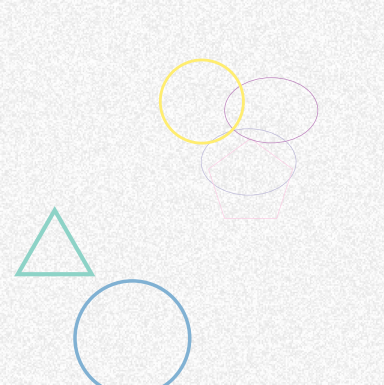[{"shape": "triangle", "thickness": 3, "radius": 0.55, "center": [0.142, 0.343]}, {"shape": "oval", "thickness": 0.5, "radius": 0.62, "center": [0.646, 0.579]}, {"shape": "circle", "thickness": 2.5, "radius": 0.74, "center": [0.344, 0.121]}, {"shape": "pentagon", "thickness": 0.5, "radius": 0.57, "center": [0.651, 0.525]}, {"shape": "oval", "thickness": 0.5, "radius": 0.61, "center": [0.705, 0.714]}, {"shape": "circle", "thickness": 2, "radius": 0.54, "center": [0.524, 0.736]}]